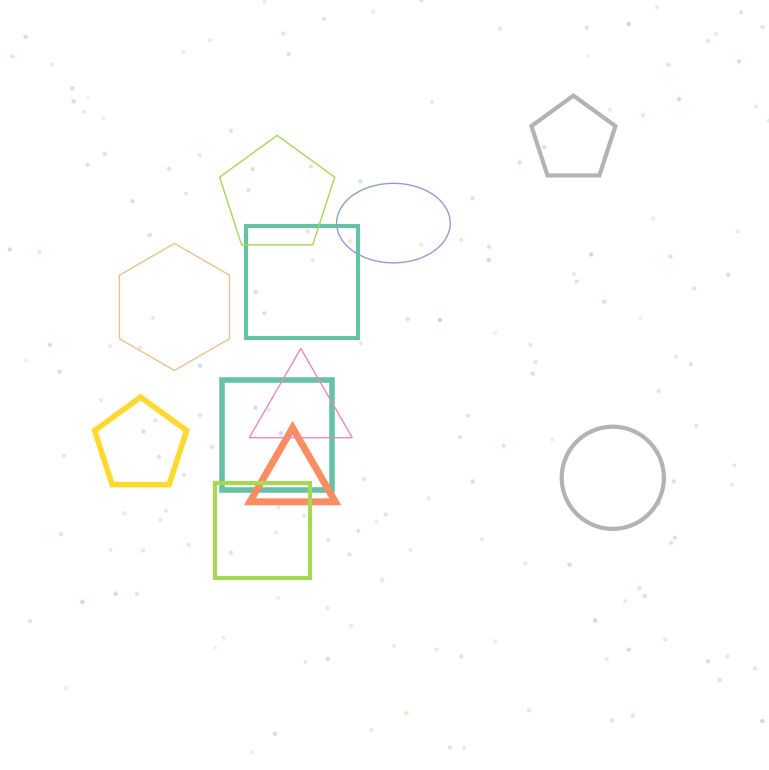[{"shape": "square", "thickness": 1.5, "radius": 0.36, "center": [0.393, 0.634]}, {"shape": "square", "thickness": 2, "radius": 0.36, "center": [0.36, 0.435]}, {"shape": "triangle", "thickness": 2.5, "radius": 0.32, "center": [0.38, 0.38]}, {"shape": "oval", "thickness": 0.5, "radius": 0.37, "center": [0.511, 0.71]}, {"shape": "triangle", "thickness": 0.5, "radius": 0.39, "center": [0.391, 0.47]}, {"shape": "pentagon", "thickness": 0.5, "radius": 0.39, "center": [0.36, 0.746]}, {"shape": "square", "thickness": 1.5, "radius": 0.31, "center": [0.341, 0.311]}, {"shape": "pentagon", "thickness": 2, "radius": 0.31, "center": [0.183, 0.421]}, {"shape": "hexagon", "thickness": 0.5, "radius": 0.41, "center": [0.227, 0.601]}, {"shape": "circle", "thickness": 1.5, "radius": 0.33, "center": [0.796, 0.38]}, {"shape": "pentagon", "thickness": 1.5, "radius": 0.29, "center": [0.745, 0.819]}]